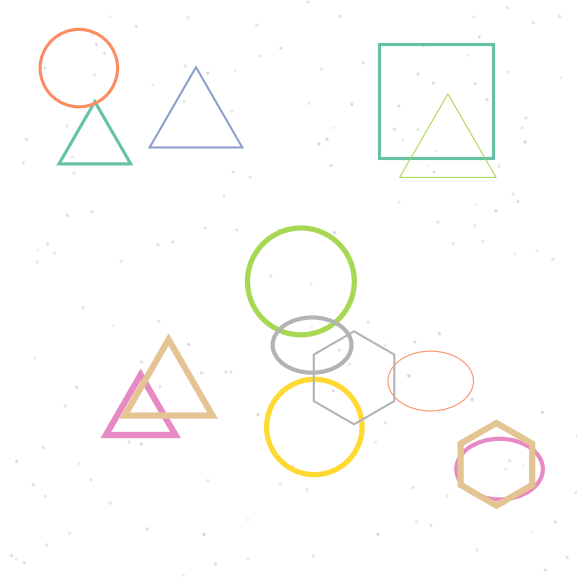[{"shape": "triangle", "thickness": 1.5, "radius": 0.36, "center": [0.164, 0.751]}, {"shape": "square", "thickness": 1.5, "radius": 0.49, "center": [0.755, 0.824]}, {"shape": "circle", "thickness": 1.5, "radius": 0.34, "center": [0.137, 0.881]}, {"shape": "oval", "thickness": 0.5, "radius": 0.37, "center": [0.746, 0.339]}, {"shape": "triangle", "thickness": 1, "radius": 0.46, "center": [0.339, 0.79]}, {"shape": "triangle", "thickness": 3, "radius": 0.35, "center": [0.244, 0.281]}, {"shape": "oval", "thickness": 2, "radius": 0.37, "center": [0.865, 0.187]}, {"shape": "circle", "thickness": 2.5, "radius": 0.46, "center": [0.521, 0.512]}, {"shape": "triangle", "thickness": 0.5, "radius": 0.48, "center": [0.776, 0.74]}, {"shape": "circle", "thickness": 2.5, "radius": 0.41, "center": [0.544, 0.26]}, {"shape": "triangle", "thickness": 3, "radius": 0.44, "center": [0.292, 0.323]}, {"shape": "hexagon", "thickness": 3, "radius": 0.36, "center": [0.86, 0.195]}, {"shape": "oval", "thickness": 2, "radius": 0.34, "center": [0.54, 0.402]}, {"shape": "hexagon", "thickness": 1, "radius": 0.4, "center": [0.613, 0.345]}]